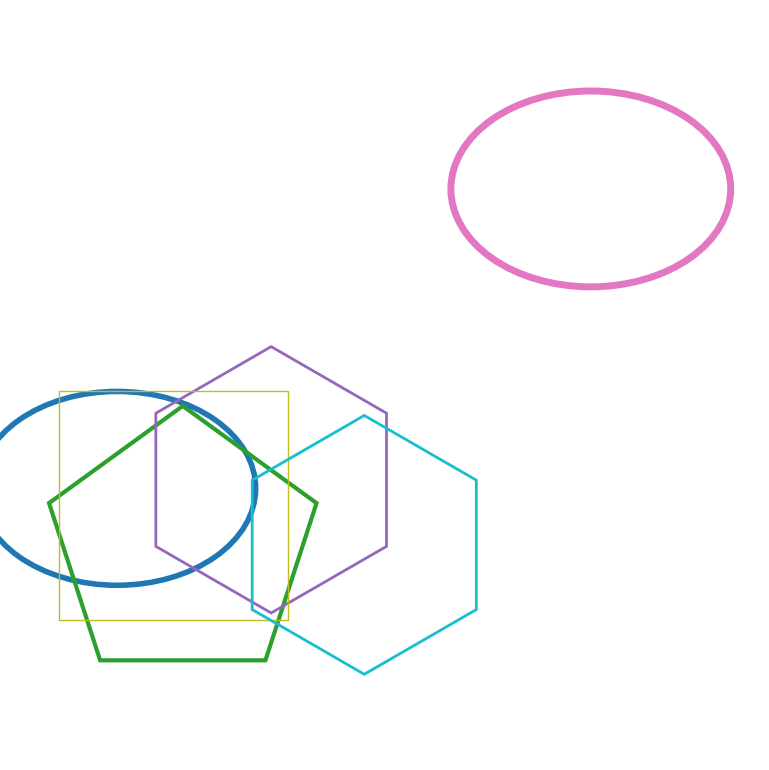[{"shape": "oval", "thickness": 2, "radius": 0.9, "center": [0.152, 0.366]}, {"shape": "pentagon", "thickness": 1.5, "radius": 0.91, "center": [0.237, 0.29]}, {"shape": "hexagon", "thickness": 1, "radius": 0.86, "center": [0.352, 0.377]}, {"shape": "oval", "thickness": 2.5, "radius": 0.91, "center": [0.767, 0.755]}, {"shape": "square", "thickness": 0.5, "radius": 0.74, "center": [0.226, 0.344]}, {"shape": "hexagon", "thickness": 1, "radius": 0.84, "center": [0.473, 0.292]}]